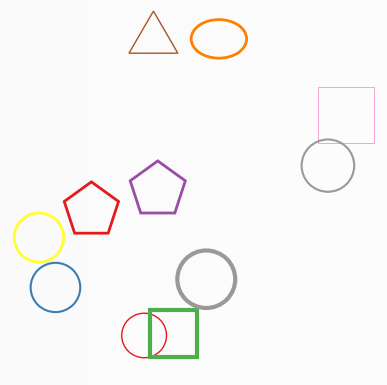[{"shape": "pentagon", "thickness": 2, "radius": 0.37, "center": [0.236, 0.454]}, {"shape": "circle", "thickness": 1, "radius": 0.29, "center": [0.372, 0.129]}, {"shape": "circle", "thickness": 1.5, "radius": 0.32, "center": [0.143, 0.253]}, {"shape": "square", "thickness": 3, "radius": 0.3, "center": [0.448, 0.133]}, {"shape": "pentagon", "thickness": 2, "radius": 0.37, "center": [0.407, 0.507]}, {"shape": "oval", "thickness": 2, "radius": 0.36, "center": [0.565, 0.899]}, {"shape": "circle", "thickness": 2, "radius": 0.32, "center": [0.101, 0.383]}, {"shape": "triangle", "thickness": 1, "radius": 0.36, "center": [0.396, 0.898]}, {"shape": "square", "thickness": 0.5, "radius": 0.36, "center": [0.893, 0.702]}, {"shape": "circle", "thickness": 3, "radius": 0.37, "center": [0.532, 0.275]}, {"shape": "circle", "thickness": 1.5, "radius": 0.34, "center": [0.846, 0.57]}]